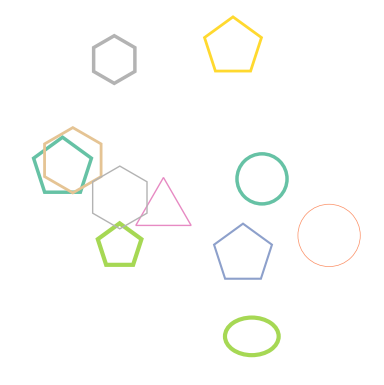[{"shape": "circle", "thickness": 2.5, "radius": 0.33, "center": [0.681, 0.535]}, {"shape": "pentagon", "thickness": 2.5, "radius": 0.39, "center": [0.162, 0.565]}, {"shape": "circle", "thickness": 0.5, "radius": 0.4, "center": [0.855, 0.389]}, {"shape": "pentagon", "thickness": 1.5, "radius": 0.4, "center": [0.631, 0.34]}, {"shape": "triangle", "thickness": 1, "radius": 0.41, "center": [0.425, 0.456]}, {"shape": "oval", "thickness": 3, "radius": 0.35, "center": [0.654, 0.126]}, {"shape": "pentagon", "thickness": 3, "radius": 0.3, "center": [0.311, 0.36]}, {"shape": "pentagon", "thickness": 2, "radius": 0.39, "center": [0.605, 0.878]}, {"shape": "hexagon", "thickness": 2, "radius": 0.42, "center": [0.189, 0.584]}, {"shape": "hexagon", "thickness": 2.5, "radius": 0.31, "center": [0.297, 0.845]}, {"shape": "hexagon", "thickness": 1, "radius": 0.41, "center": [0.311, 0.487]}]